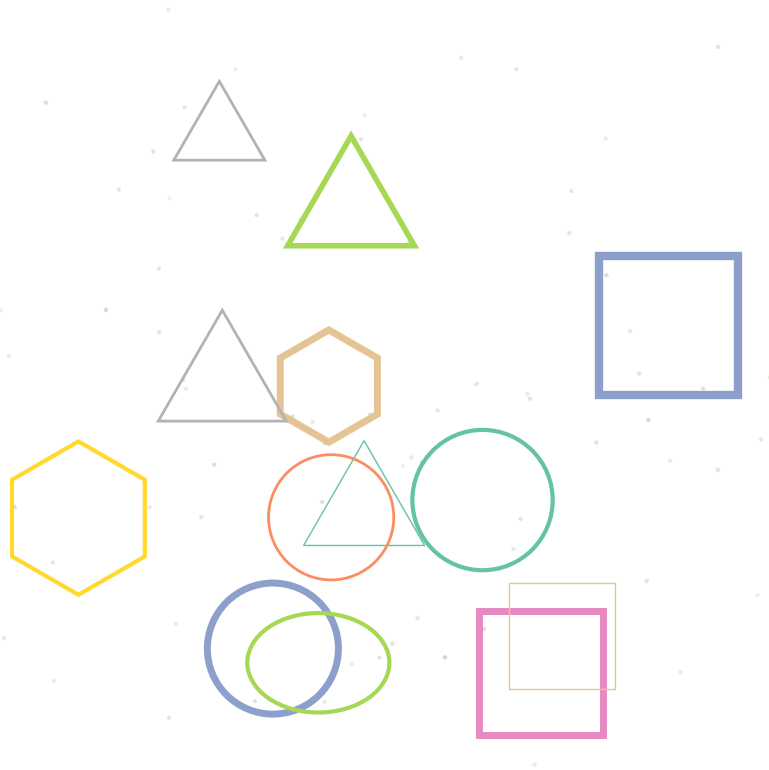[{"shape": "triangle", "thickness": 0.5, "radius": 0.45, "center": [0.473, 0.337]}, {"shape": "circle", "thickness": 1.5, "radius": 0.46, "center": [0.627, 0.351]}, {"shape": "circle", "thickness": 1, "radius": 0.41, "center": [0.43, 0.328]}, {"shape": "circle", "thickness": 2.5, "radius": 0.43, "center": [0.354, 0.158]}, {"shape": "square", "thickness": 3, "radius": 0.45, "center": [0.868, 0.578]}, {"shape": "square", "thickness": 2.5, "radius": 0.4, "center": [0.702, 0.126]}, {"shape": "oval", "thickness": 1.5, "radius": 0.46, "center": [0.413, 0.139]}, {"shape": "triangle", "thickness": 2, "radius": 0.48, "center": [0.456, 0.728]}, {"shape": "hexagon", "thickness": 1.5, "radius": 0.5, "center": [0.102, 0.327]}, {"shape": "hexagon", "thickness": 2.5, "radius": 0.36, "center": [0.427, 0.499]}, {"shape": "square", "thickness": 0.5, "radius": 0.34, "center": [0.73, 0.174]}, {"shape": "triangle", "thickness": 1, "radius": 0.34, "center": [0.285, 0.826]}, {"shape": "triangle", "thickness": 1, "radius": 0.48, "center": [0.289, 0.501]}]